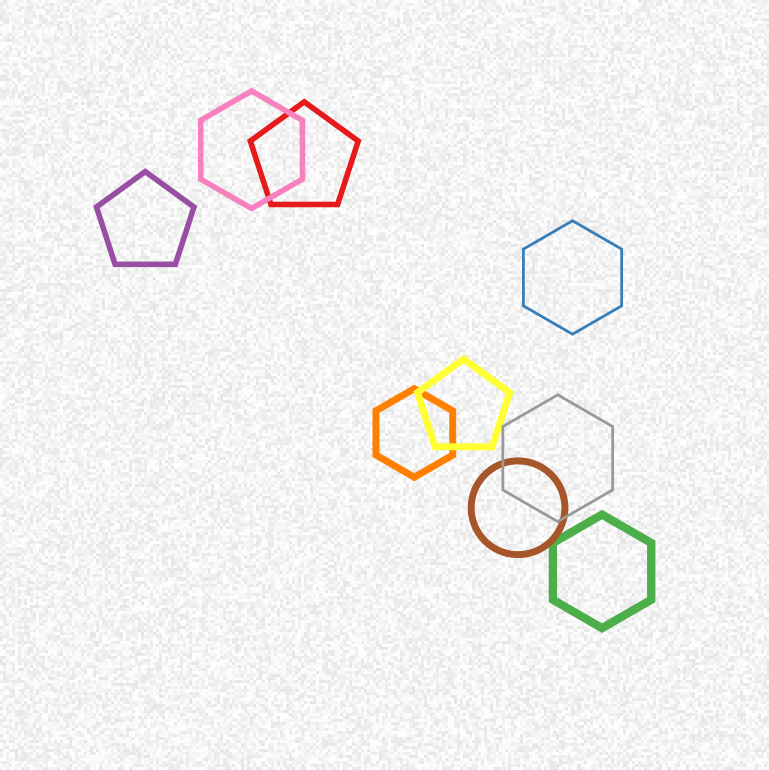[{"shape": "pentagon", "thickness": 2, "radius": 0.37, "center": [0.395, 0.794]}, {"shape": "hexagon", "thickness": 1, "radius": 0.37, "center": [0.744, 0.64]}, {"shape": "hexagon", "thickness": 3, "radius": 0.37, "center": [0.782, 0.258]}, {"shape": "pentagon", "thickness": 2, "radius": 0.33, "center": [0.189, 0.711]}, {"shape": "hexagon", "thickness": 2.5, "radius": 0.29, "center": [0.538, 0.438]}, {"shape": "pentagon", "thickness": 2.5, "radius": 0.32, "center": [0.602, 0.471]}, {"shape": "circle", "thickness": 2.5, "radius": 0.3, "center": [0.673, 0.341]}, {"shape": "hexagon", "thickness": 2, "radius": 0.38, "center": [0.327, 0.806]}, {"shape": "hexagon", "thickness": 1, "radius": 0.41, "center": [0.724, 0.405]}]